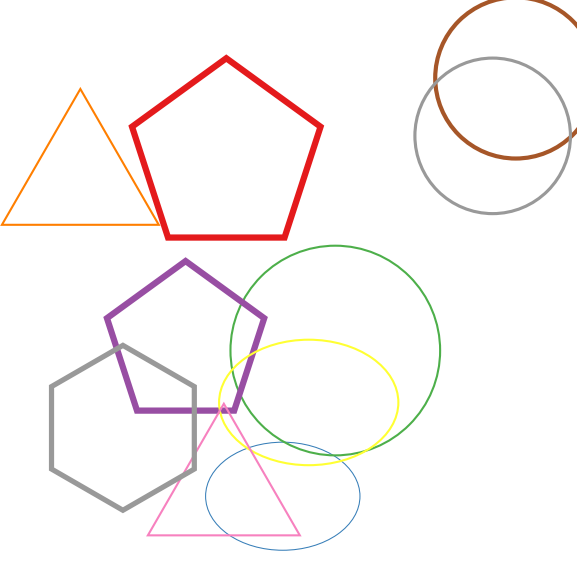[{"shape": "pentagon", "thickness": 3, "radius": 0.86, "center": [0.392, 0.727]}, {"shape": "oval", "thickness": 0.5, "radius": 0.67, "center": [0.49, 0.14]}, {"shape": "circle", "thickness": 1, "radius": 0.91, "center": [0.581, 0.392]}, {"shape": "pentagon", "thickness": 3, "radius": 0.72, "center": [0.321, 0.404]}, {"shape": "triangle", "thickness": 1, "radius": 0.78, "center": [0.139, 0.688]}, {"shape": "oval", "thickness": 1, "radius": 0.78, "center": [0.535, 0.302]}, {"shape": "circle", "thickness": 2, "radius": 0.7, "center": [0.893, 0.864]}, {"shape": "triangle", "thickness": 1, "radius": 0.76, "center": [0.388, 0.148]}, {"shape": "hexagon", "thickness": 2.5, "radius": 0.71, "center": [0.213, 0.258]}, {"shape": "circle", "thickness": 1.5, "radius": 0.67, "center": [0.853, 0.764]}]